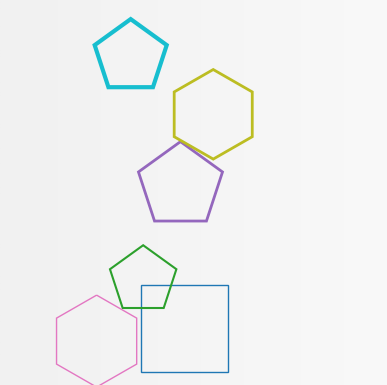[{"shape": "square", "thickness": 1, "radius": 0.57, "center": [0.476, 0.147]}, {"shape": "pentagon", "thickness": 1.5, "radius": 0.45, "center": [0.369, 0.273]}, {"shape": "pentagon", "thickness": 2, "radius": 0.57, "center": [0.466, 0.518]}, {"shape": "hexagon", "thickness": 1, "radius": 0.6, "center": [0.249, 0.114]}, {"shape": "hexagon", "thickness": 2, "radius": 0.58, "center": [0.55, 0.703]}, {"shape": "pentagon", "thickness": 3, "radius": 0.49, "center": [0.337, 0.853]}]